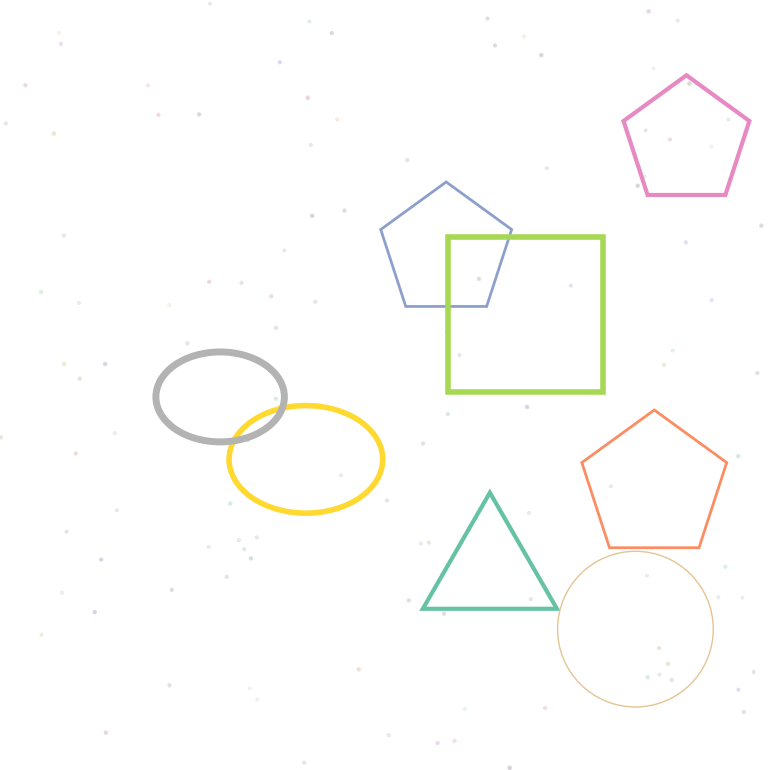[{"shape": "triangle", "thickness": 1.5, "radius": 0.5, "center": [0.636, 0.26]}, {"shape": "pentagon", "thickness": 1, "radius": 0.49, "center": [0.85, 0.369]}, {"shape": "pentagon", "thickness": 1, "radius": 0.45, "center": [0.579, 0.674]}, {"shape": "pentagon", "thickness": 1.5, "radius": 0.43, "center": [0.892, 0.816]}, {"shape": "square", "thickness": 2, "radius": 0.5, "center": [0.682, 0.591]}, {"shape": "oval", "thickness": 2, "radius": 0.5, "center": [0.397, 0.403]}, {"shape": "circle", "thickness": 0.5, "radius": 0.51, "center": [0.825, 0.183]}, {"shape": "oval", "thickness": 2.5, "radius": 0.42, "center": [0.286, 0.485]}]